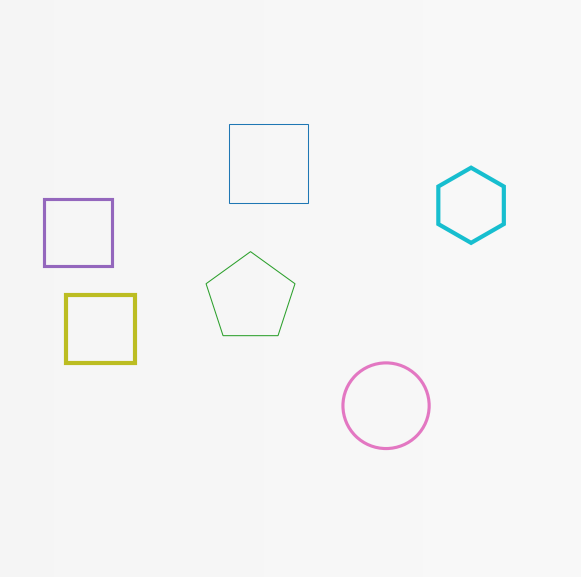[{"shape": "square", "thickness": 0.5, "radius": 0.34, "center": [0.462, 0.716]}, {"shape": "pentagon", "thickness": 0.5, "radius": 0.4, "center": [0.431, 0.483]}, {"shape": "square", "thickness": 1.5, "radius": 0.29, "center": [0.134, 0.596]}, {"shape": "circle", "thickness": 1.5, "radius": 0.37, "center": [0.664, 0.297]}, {"shape": "square", "thickness": 2, "radius": 0.29, "center": [0.173, 0.429]}, {"shape": "hexagon", "thickness": 2, "radius": 0.33, "center": [0.81, 0.644]}]